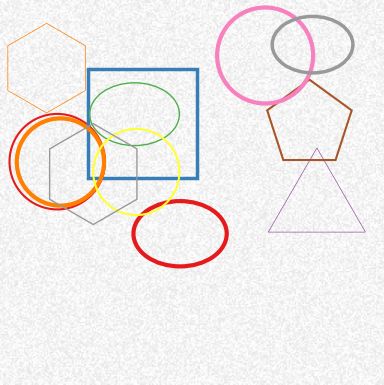[{"shape": "oval", "thickness": 3, "radius": 0.61, "center": [0.468, 0.393]}, {"shape": "circle", "thickness": 1.5, "radius": 0.62, "center": [0.149, 0.58]}, {"shape": "square", "thickness": 2.5, "radius": 0.71, "center": [0.371, 0.68]}, {"shape": "oval", "thickness": 1, "radius": 0.58, "center": [0.349, 0.703]}, {"shape": "triangle", "thickness": 0.5, "radius": 0.73, "center": [0.823, 0.47]}, {"shape": "circle", "thickness": 3, "radius": 0.57, "center": [0.157, 0.579]}, {"shape": "hexagon", "thickness": 0.5, "radius": 0.58, "center": [0.121, 0.823]}, {"shape": "circle", "thickness": 1.5, "radius": 0.56, "center": [0.354, 0.553]}, {"shape": "pentagon", "thickness": 1.5, "radius": 0.58, "center": [0.804, 0.678]}, {"shape": "circle", "thickness": 3, "radius": 0.62, "center": [0.689, 0.856]}, {"shape": "hexagon", "thickness": 1, "radius": 0.65, "center": [0.242, 0.548]}, {"shape": "oval", "thickness": 2.5, "radius": 0.52, "center": [0.812, 0.884]}]